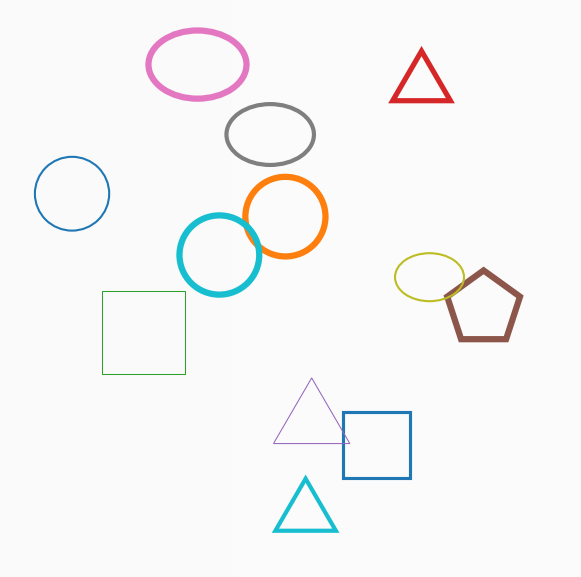[{"shape": "square", "thickness": 1.5, "radius": 0.29, "center": [0.648, 0.229]}, {"shape": "circle", "thickness": 1, "radius": 0.32, "center": [0.124, 0.664]}, {"shape": "circle", "thickness": 3, "radius": 0.34, "center": [0.491, 0.624]}, {"shape": "square", "thickness": 0.5, "radius": 0.36, "center": [0.247, 0.423]}, {"shape": "triangle", "thickness": 2.5, "radius": 0.29, "center": [0.725, 0.853]}, {"shape": "triangle", "thickness": 0.5, "radius": 0.38, "center": [0.536, 0.269]}, {"shape": "pentagon", "thickness": 3, "radius": 0.33, "center": [0.832, 0.465]}, {"shape": "oval", "thickness": 3, "radius": 0.42, "center": [0.34, 0.887]}, {"shape": "oval", "thickness": 2, "radius": 0.38, "center": [0.465, 0.766]}, {"shape": "oval", "thickness": 1, "radius": 0.3, "center": [0.739, 0.519]}, {"shape": "circle", "thickness": 3, "radius": 0.34, "center": [0.377, 0.558]}, {"shape": "triangle", "thickness": 2, "radius": 0.3, "center": [0.526, 0.11]}]